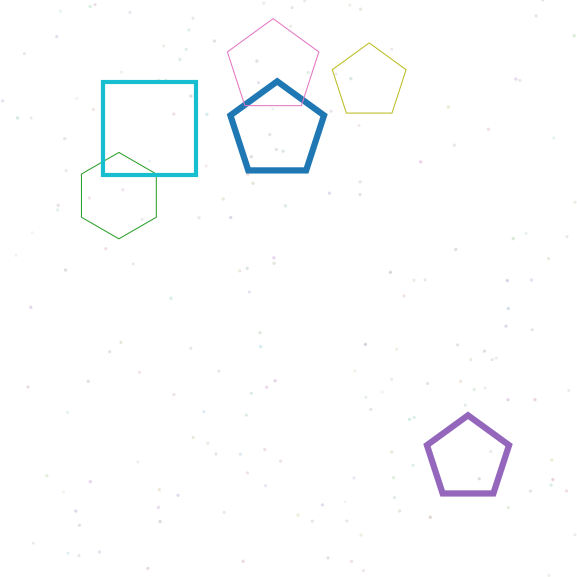[{"shape": "pentagon", "thickness": 3, "radius": 0.43, "center": [0.48, 0.773]}, {"shape": "hexagon", "thickness": 0.5, "radius": 0.37, "center": [0.206, 0.66]}, {"shape": "pentagon", "thickness": 3, "radius": 0.37, "center": [0.81, 0.205]}, {"shape": "pentagon", "thickness": 0.5, "radius": 0.42, "center": [0.473, 0.884]}, {"shape": "pentagon", "thickness": 0.5, "radius": 0.34, "center": [0.639, 0.858]}, {"shape": "square", "thickness": 2, "radius": 0.4, "center": [0.259, 0.776]}]